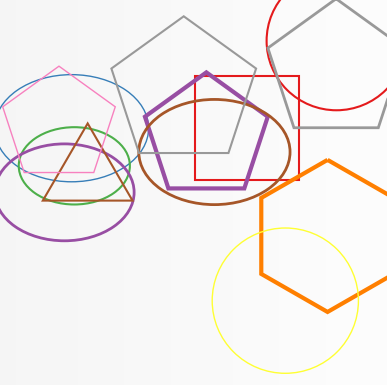[{"shape": "circle", "thickness": 1.5, "radius": 0.9, "center": [0.868, 0.894]}, {"shape": "square", "thickness": 1.5, "radius": 0.67, "center": [0.638, 0.667]}, {"shape": "oval", "thickness": 1, "radius": 0.99, "center": [0.185, 0.667]}, {"shape": "oval", "thickness": 1.5, "radius": 0.72, "center": [0.192, 0.569]}, {"shape": "oval", "thickness": 2, "radius": 0.9, "center": [0.166, 0.5]}, {"shape": "pentagon", "thickness": 3, "radius": 0.83, "center": [0.533, 0.645]}, {"shape": "hexagon", "thickness": 3, "radius": 0.99, "center": [0.845, 0.387]}, {"shape": "circle", "thickness": 1, "radius": 0.94, "center": [0.736, 0.219]}, {"shape": "triangle", "thickness": 1.5, "radius": 0.67, "center": [0.226, 0.546]}, {"shape": "oval", "thickness": 2, "radius": 0.98, "center": [0.553, 0.605]}, {"shape": "pentagon", "thickness": 1, "radius": 0.76, "center": [0.152, 0.675]}, {"shape": "pentagon", "thickness": 1.5, "radius": 0.98, "center": [0.474, 0.761]}, {"shape": "pentagon", "thickness": 2, "radius": 0.93, "center": [0.867, 0.818]}]